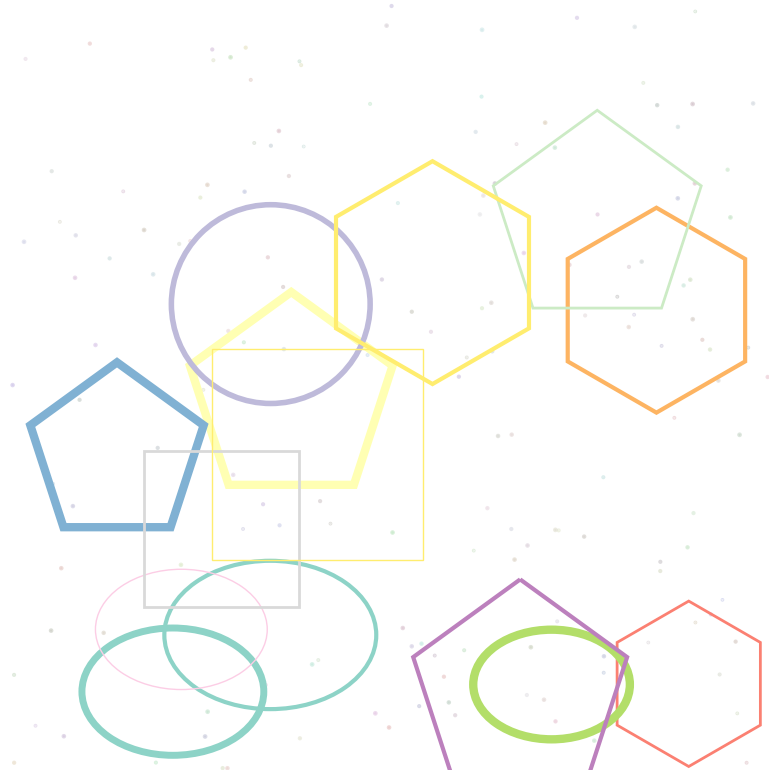[{"shape": "oval", "thickness": 1.5, "radius": 0.69, "center": [0.351, 0.175]}, {"shape": "oval", "thickness": 2.5, "radius": 0.59, "center": [0.225, 0.102]}, {"shape": "pentagon", "thickness": 3, "radius": 0.69, "center": [0.378, 0.482]}, {"shape": "circle", "thickness": 2, "radius": 0.65, "center": [0.352, 0.605]}, {"shape": "hexagon", "thickness": 1, "radius": 0.54, "center": [0.894, 0.112]}, {"shape": "pentagon", "thickness": 3, "radius": 0.59, "center": [0.152, 0.411]}, {"shape": "hexagon", "thickness": 1.5, "radius": 0.67, "center": [0.853, 0.597]}, {"shape": "oval", "thickness": 3, "radius": 0.51, "center": [0.716, 0.111]}, {"shape": "oval", "thickness": 0.5, "radius": 0.56, "center": [0.236, 0.183]}, {"shape": "square", "thickness": 1, "radius": 0.51, "center": [0.287, 0.313]}, {"shape": "pentagon", "thickness": 1.5, "radius": 0.73, "center": [0.676, 0.101]}, {"shape": "pentagon", "thickness": 1, "radius": 0.71, "center": [0.776, 0.715]}, {"shape": "square", "thickness": 0.5, "radius": 0.69, "center": [0.412, 0.41]}, {"shape": "hexagon", "thickness": 1.5, "radius": 0.72, "center": [0.562, 0.646]}]